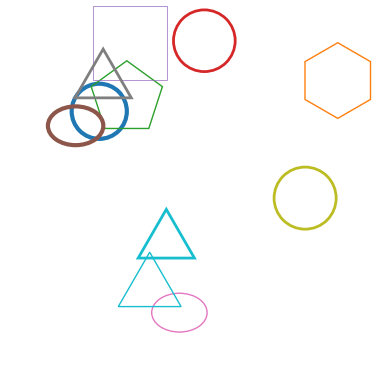[{"shape": "circle", "thickness": 3, "radius": 0.36, "center": [0.258, 0.711]}, {"shape": "hexagon", "thickness": 1, "radius": 0.49, "center": [0.877, 0.791]}, {"shape": "pentagon", "thickness": 1, "radius": 0.49, "center": [0.329, 0.745]}, {"shape": "circle", "thickness": 2, "radius": 0.4, "center": [0.531, 0.894]}, {"shape": "square", "thickness": 0.5, "radius": 0.48, "center": [0.338, 0.889]}, {"shape": "oval", "thickness": 3, "radius": 0.36, "center": [0.196, 0.673]}, {"shape": "oval", "thickness": 1, "radius": 0.36, "center": [0.466, 0.188]}, {"shape": "triangle", "thickness": 2, "radius": 0.42, "center": [0.268, 0.788]}, {"shape": "circle", "thickness": 2, "radius": 0.4, "center": [0.793, 0.485]}, {"shape": "triangle", "thickness": 1, "radius": 0.47, "center": [0.389, 0.251]}, {"shape": "triangle", "thickness": 2, "radius": 0.42, "center": [0.432, 0.372]}]